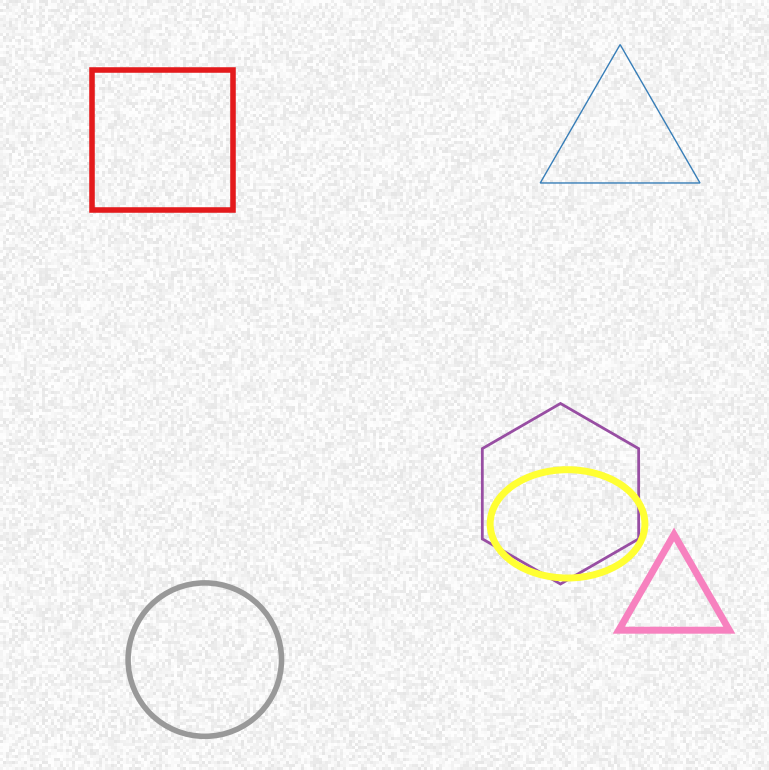[{"shape": "square", "thickness": 2, "radius": 0.46, "center": [0.211, 0.818]}, {"shape": "triangle", "thickness": 0.5, "radius": 0.6, "center": [0.805, 0.822]}, {"shape": "hexagon", "thickness": 1, "radius": 0.59, "center": [0.728, 0.359]}, {"shape": "oval", "thickness": 2.5, "radius": 0.5, "center": [0.737, 0.32]}, {"shape": "triangle", "thickness": 2.5, "radius": 0.41, "center": [0.875, 0.223]}, {"shape": "circle", "thickness": 2, "radius": 0.5, "center": [0.266, 0.143]}]